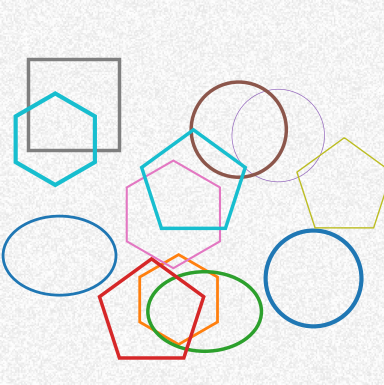[{"shape": "circle", "thickness": 3, "radius": 0.62, "center": [0.814, 0.277]}, {"shape": "oval", "thickness": 2, "radius": 0.73, "center": [0.155, 0.336]}, {"shape": "hexagon", "thickness": 2, "radius": 0.58, "center": [0.464, 0.222]}, {"shape": "oval", "thickness": 2.5, "radius": 0.74, "center": [0.532, 0.191]}, {"shape": "pentagon", "thickness": 2.5, "radius": 0.71, "center": [0.394, 0.185]}, {"shape": "circle", "thickness": 0.5, "radius": 0.6, "center": [0.723, 0.648]}, {"shape": "circle", "thickness": 2.5, "radius": 0.62, "center": [0.62, 0.663]}, {"shape": "hexagon", "thickness": 1.5, "radius": 0.7, "center": [0.45, 0.443]}, {"shape": "square", "thickness": 2.5, "radius": 0.59, "center": [0.191, 0.729]}, {"shape": "pentagon", "thickness": 1, "radius": 0.65, "center": [0.894, 0.513]}, {"shape": "pentagon", "thickness": 2.5, "radius": 0.71, "center": [0.502, 0.521]}, {"shape": "hexagon", "thickness": 3, "radius": 0.59, "center": [0.144, 0.638]}]